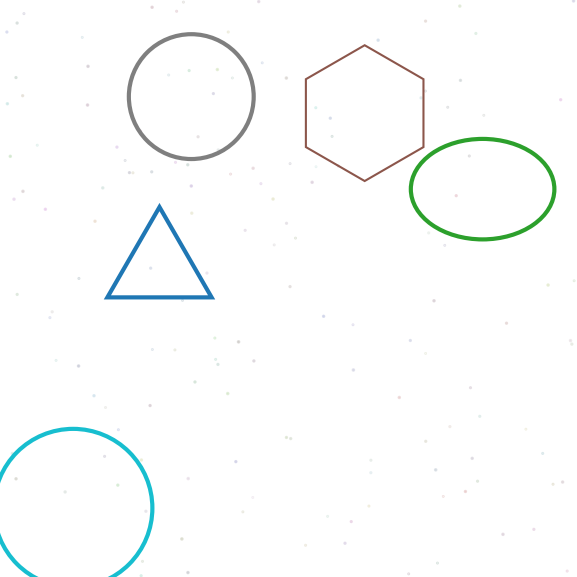[{"shape": "triangle", "thickness": 2, "radius": 0.52, "center": [0.276, 0.536]}, {"shape": "oval", "thickness": 2, "radius": 0.62, "center": [0.836, 0.672]}, {"shape": "hexagon", "thickness": 1, "radius": 0.59, "center": [0.631, 0.803]}, {"shape": "circle", "thickness": 2, "radius": 0.54, "center": [0.331, 0.832]}, {"shape": "circle", "thickness": 2, "radius": 0.69, "center": [0.127, 0.119]}]